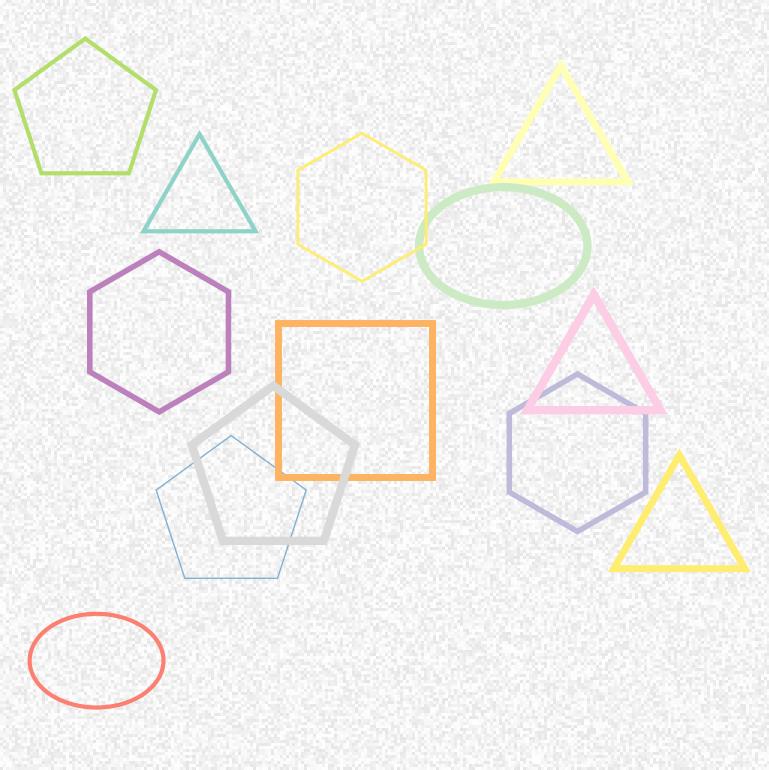[{"shape": "triangle", "thickness": 1.5, "radius": 0.42, "center": [0.259, 0.742]}, {"shape": "triangle", "thickness": 2.5, "radius": 0.5, "center": [0.728, 0.814]}, {"shape": "hexagon", "thickness": 2, "radius": 0.51, "center": [0.75, 0.412]}, {"shape": "oval", "thickness": 1.5, "radius": 0.43, "center": [0.125, 0.142]}, {"shape": "pentagon", "thickness": 0.5, "radius": 0.51, "center": [0.3, 0.332]}, {"shape": "square", "thickness": 2.5, "radius": 0.5, "center": [0.461, 0.481]}, {"shape": "pentagon", "thickness": 1.5, "radius": 0.48, "center": [0.111, 0.853]}, {"shape": "triangle", "thickness": 3, "radius": 0.5, "center": [0.771, 0.517]}, {"shape": "pentagon", "thickness": 3, "radius": 0.56, "center": [0.355, 0.388]}, {"shape": "hexagon", "thickness": 2, "radius": 0.52, "center": [0.207, 0.569]}, {"shape": "oval", "thickness": 3, "radius": 0.55, "center": [0.654, 0.68]}, {"shape": "triangle", "thickness": 2.5, "radius": 0.49, "center": [0.882, 0.311]}, {"shape": "hexagon", "thickness": 1, "radius": 0.48, "center": [0.47, 0.731]}]